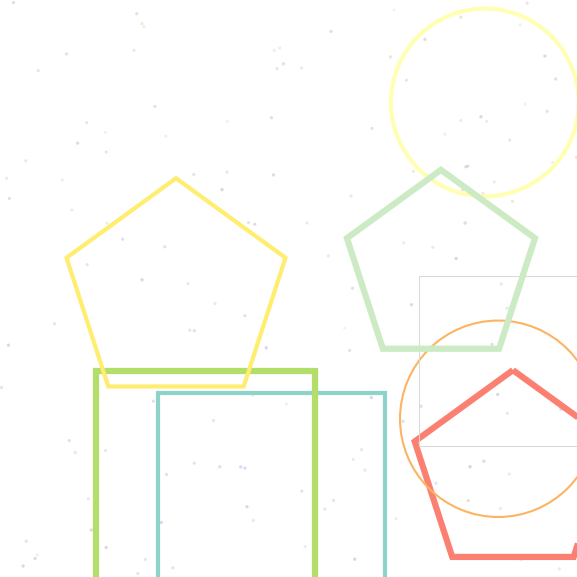[{"shape": "square", "thickness": 2, "radius": 0.98, "center": [0.47, 0.122]}, {"shape": "circle", "thickness": 2, "radius": 0.81, "center": [0.84, 0.822]}, {"shape": "pentagon", "thickness": 3, "radius": 0.89, "center": [0.888, 0.179]}, {"shape": "circle", "thickness": 1, "radius": 0.85, "center": [0.863, 0.274]}, {"shape": "square", "thickness": 3, "radius": 0.95, "center": [0.356, 0.167]}, {"shape": "square", "thickness": 0.5, "radius": 0.74, "center": [0.873, 0.374]}, {"shape": "pentagon", "thickness": 3, "radius": 0.86, "center": [0.764, 0.534]}, {"shape": "pentagon", "thickness": 2, "radius": 1.0, "center": [0.305, 0.491]}]